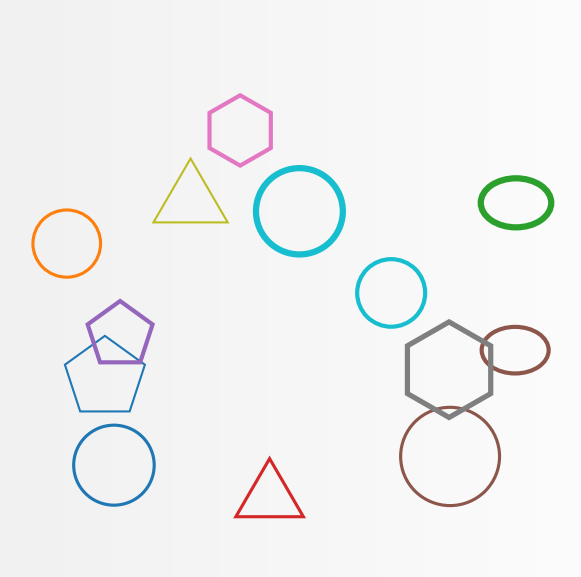[{"shape": "circle", "thickness": 1.5, "radius": 0.35, "center": [0.196, 0.194]}, {"shape": "pentagon", "thickness": 1, "radius": 0.36, "center": [0.18, 0.345]}, {"shape": "circle", "thickness": 1.5, "radius": 0.29, "center": [0.115, 0.577]}, {"shape": "oval", "thickness": 3, "radius": 0.3, "center": [0.888, 0.648]}, {"shape": "triangle", "thickness": 1.5, "radius": 0.34, "center": [0.464, 0.138]}, {"shape": "pentagon", "thickness": 2, "radius": 0.29, "center": [0.207, 0.419]}, {"shape": "oval", "thickness": 2, "radius": 0.29, "center": [0.886, 0.393]}, {"shape": "circle", "thickness": 1.5, "radius": 0.43, "center": [0.774, 0.209]}, {"shape": "hexagon", "thickness": 2, "radius": 0.3, "center": [0.413, 0.773]}, {"shape": "hexagon", "thickness": 2.5, "radius": 0.41, "center": [0.773, 0.359]}, {"shape": "triangle", "thickness": 1, "radius": 0.37, "center": [0.328, 0.651]}, {"shape": "circle", "thickness": 3, "radius": 0.37, "center": [0.515, 0.633]}, {"shape": "circle", "thickness": 2, "radius": 0.29, "center": [0.673, 0.492]}]